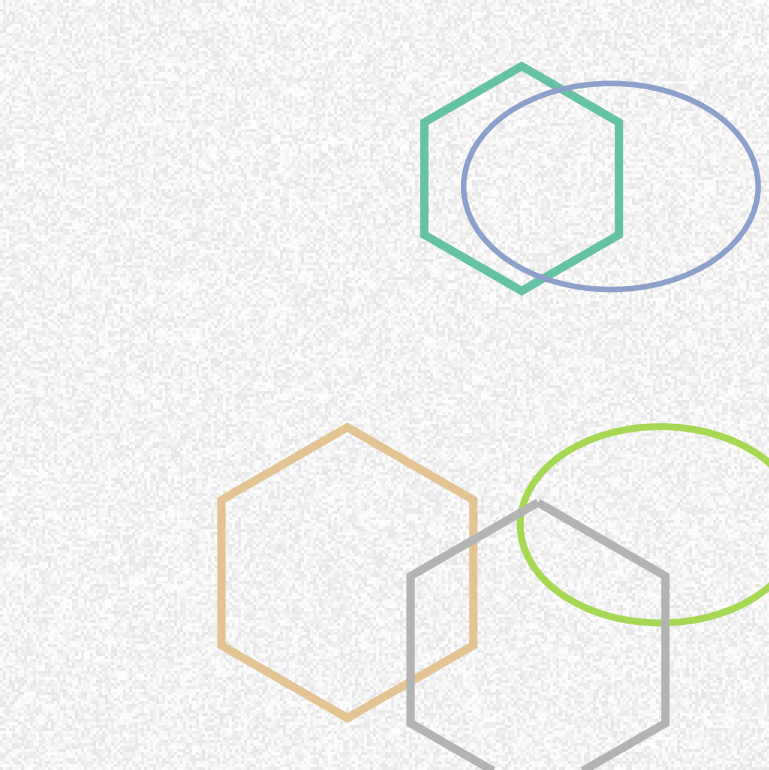[{"shape": "hexagon", "thickness": 3, "radius": 0.73, "center": [0.677, 0.768]}, {"shape": "oval", "thickness": 2, "radius": 0.96, "center": [0.793, 0.758]}, {"shape": "oval", "thickness": 2.5, "radius": 0.91, "center": [0.858, 0.318]}, {"shape": "hexagon", "thickness": 3, "radius": 0.94, "center": [0.451, 0.256]}, {"shape": "hexagon", "thickness": 3, "radius": 0.96, "center": [0.699, 0.156]}]